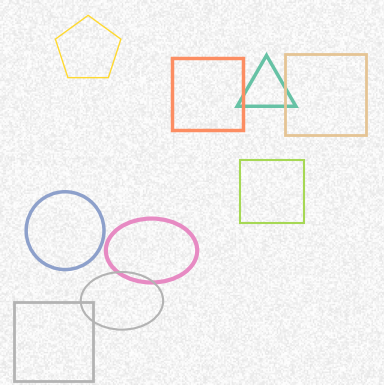[{"shape": "triangle", "thickness": 2.5, "radius": 0.44, "center": [0.692, 0.768]}, {"shape": "square", "thickness": 2.5, "radius": 0.47, "center": [0.539, 0.755]}, {"shape": "circle", "thickness": 2.5, "radius": 0.51, "center": [0.169, 0.401]}, {"shape": "oval", "thickness": 3, "radius": 0.59, "center": [0.394, 0.349]}, {"shape": "square", "thickness": 1.5, "radius": 0.41, "center": [0.707, 0.502]}, {"shape": "pentagon", "thickness": 1, "radius": 0.45, "center": [0.229, 0.871]}, {"shape": "square", "thickness": 2, "radius": 0.52, "center": [0.845, 0.755]}, {"shape": "square", "thickness": 2, "radius": 0.51, "center": [0.139, 0.113]}, {"shape": "oval", "thickness": 1.5, "radius": 0.53, "center": [0.317, 0.219]}]